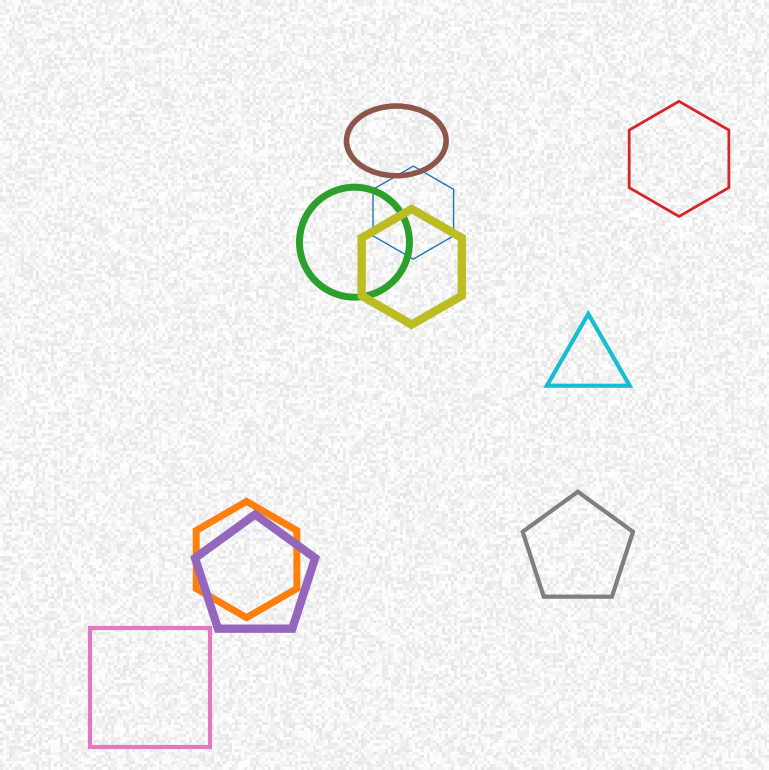[{"shape": "hexagon", "thickness": 0.5, "radius": 0.3, "center": [0.537, 0.724]}, {"shape": "hexagon", "thickness": 2.5, "radius": 0.38, "center": [0.32, 0.273]}, {"shape": "circle", "thickness": 2.5, "radius": 0.36, "center": [0.46, 0.685]}, {"shape": "hexagon", "thickness": 1, "radius": 0.37, "center": [0.882, 0.794]}, {"shape": "pentagon", "thickness": 3, "radius": 0.41, "center": [0.331, 0.25]}, {"shape": "oval", "thickness": 2, "radius": 0.32, "center": [0.515, 0.817]}, {"shape": "square", "thickness": 1.5, "radius": 0.39, "center": [0.195, 0.107]}, {"shape": "pentagon", "thickness": 1.5, "radius": 0.38, "center": [0.75, 0.286]}, {"shape": "hexagon", "thickness": 3, "radius": 0.38, "center": [0.535, 0.653]}, {"shape": "triangle", "thickness": 1.5, "radius": 0.31, "center": [0.764, 0.53]}]